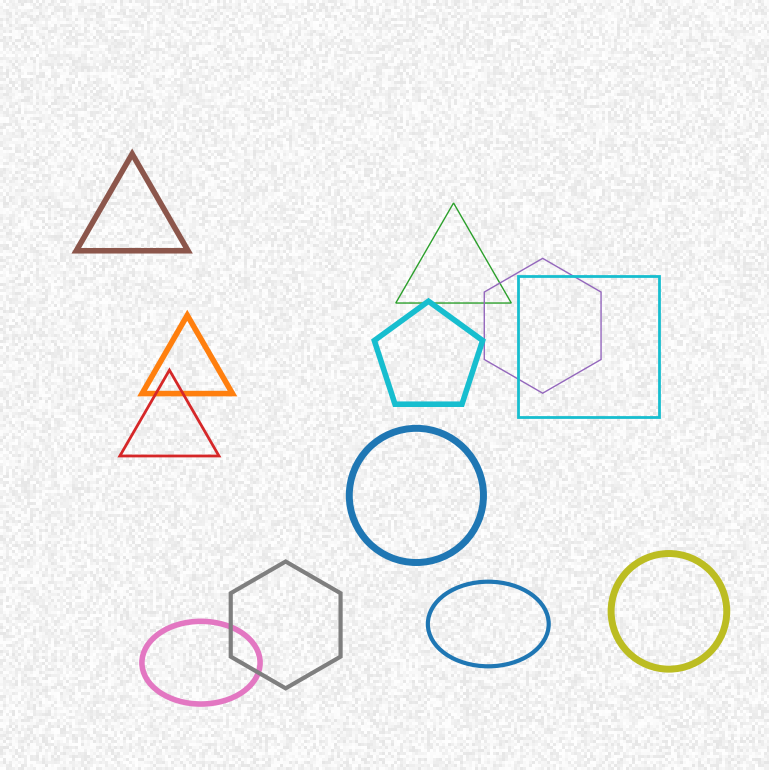[{"shape": "circle", "thickness": 2.5, "radius": 0.44, "center": [0.541, 0.357]}, {"shape": "oval", "thickness": 1.5, "radius": 0.39, "center": [0.634, 0.19]}, {"shape": "triangle", "thickness": 2, "radius": 0.34, "center": [0.243, 0.523]}, {"shape": "triangle", "thickness": 0.5, "radius": 0.43, "center": [0.589, 0.65]}, {"shape": "triangle", "thickness": 1, "radius": 0.37, "center": [0.22, 0.445]}, {"shape": "hexagon", "thickness": 0.5, "radius": 0.44, "center": [0.705, 0.577]}, {"shape": "triangle", "thickness": 2, "radius": 0.42, "center": [0.172, 0.716]}, {"shape": "oval", "thickness": 2, "radius": 0.38, "center": [0.261, 0.139]}, {"shape": "hexagon", "thickness": 1.5, "radius": 0.41, "center": [0.371, 0.188]}, {"shape": "circle", "thickness": 2.5, "radius": 0.38, "center": [0.869, 0.206]}, {"shape": "square", "thickness": 1, "radius": 0.46, "center": [0.764, 0.55]}, {"shape": "pentagon", "thickness": 2, "radius": 0.37, "center": [0.556, 0.535]}]